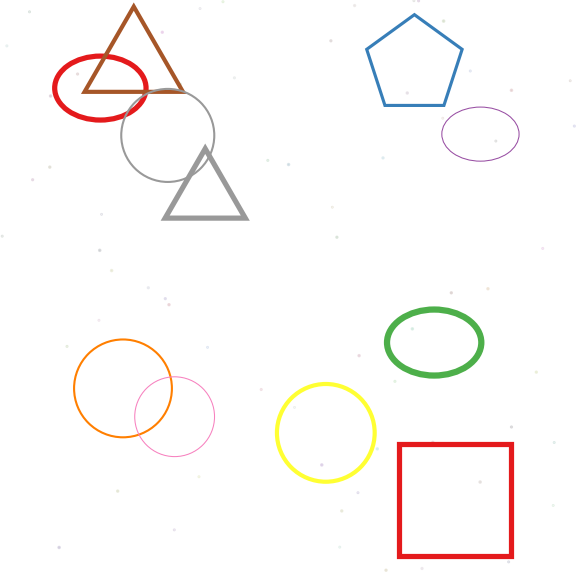[{"shape": "square", "thickness": 2.5, "radius": 0.48, "center": [0.788, 0.133]}, {"shape": "oval", "thickness": 2.5, "radius": 0.4, "center": [0.174, 0.847]}, {"shape": "pentagon", "thickness": 1.5, "radius": 0.43, "center": [0.718, 0.887]}, {"shape": "oval", "thickness": 3, "radius": 0.41, "center": [0.752, 0.406]}, {"shape": "oval", "thickness": 0.5, "radius": 0.33, "center": [0.832, 0.767]}, {"shape": "circle", "thickness": 1, "radius": 0.42, "center": [0.213, 0.327]}, {"shape": "circle", "thickness": 2, "radius": 0.42, "center": [0.564, 0.25]}, {"shape": "triangle", "thickness": 2, "radius": 0.49, "center": [0.232, 0.889]}, {"shape": "circle", "thickness": 0.5, "radius": 0.35, "center": [0.302, 0.278]}, {"shape": "triangle", "thickness": 2.5, "radius": 0.4, "center": [0.355, 0.661]}, {"shape": "circle", "thickness": 1, "radius": 0.4, "center": [0.291, 0.765]}]